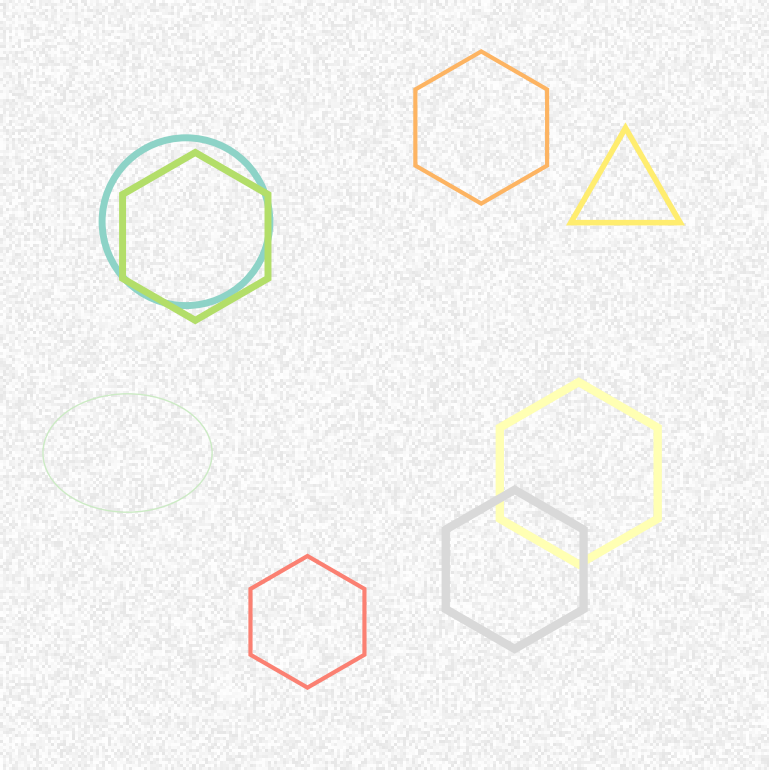[{"shape": "circle", "thickness": 2.5, "radius": 0.54, "center": [0.242, 0.712]}, {"shape": "hexagon", "thickness": 3, "radius": 0.59, "center": [0.752, 0.385]}, {"shape": "hexagon", "thickness": 1.5, "radius": 0.43, "center": [0.399, 0.192]}, {"shape": "hexagon", "thickness": 1.5, "radius": 0.49, "center": [0.625, 0.834]}, {"shape": "hexagon", "thickness": 2.5, "radius": 0.55, "center": [0.254, 0.693]}, {"shape": "hexagon", "thickness": 3, "radius": 0.52, "center": [0.668, 0.261]}, {"shape": "oval", "thickness": 0.5, "radius": 0.55, "center": [0.166, 0.412]}, {"shape": "triangle", "thickness": 2, "radius": 0.41, "center": [0.812, 0.752]}]